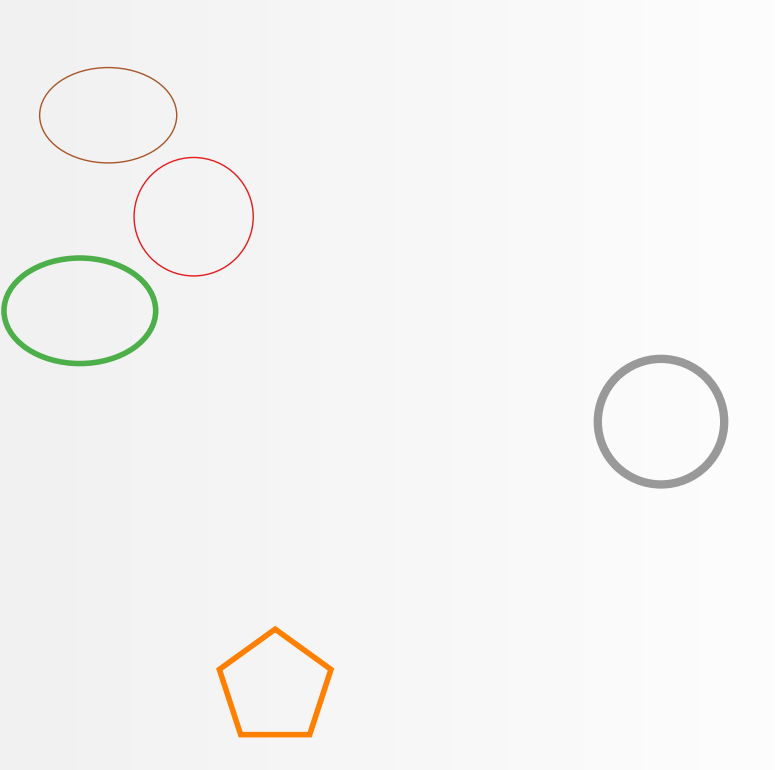[{"shape": "circle", "thickness": 0.5, "radius": 0.38, "center": [0.25, 0.719]}, {"shape": "oval", "thickness": 2, "radius": 0.49, "center": [0.103, 0.596]}, {"shape": "pentagon", "thickness": 2, "radius": 0.38, "center": [0.355, 0.107]}, {"shape": "oval", "thickness": 0.5, "radius": 0.44, "center": [0.14, 0.85]}, {"shape": "circle", "thickness": 3, "radius": 0.41, "center": [0.853, 0.452]}]